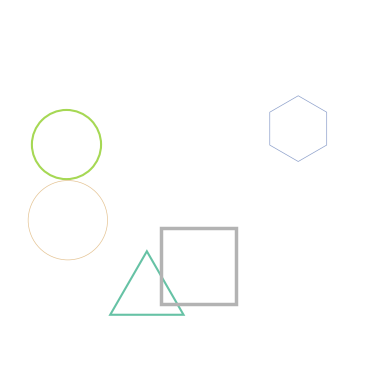[{"shape": "triangle", "thickness": 1.5, "radius": 0.55, "center": [0.381, 0.237]}, {"shape": "hexagon", "thickness": 0.5, "radius": 0.43, "center": [0.775, 0.666]}, {"shape": "circle", "thickness": 1.5, "radius": 0.45, "center": [0.173, 0.625]}, {"shape": "circle", "thickness": 0.5, "radius": 0.52, "center": [0.176, 0.428]}, {"shape": "square", "thickness": 2.5, "radius": 0.49, "center": [0.515, 0.309]}]